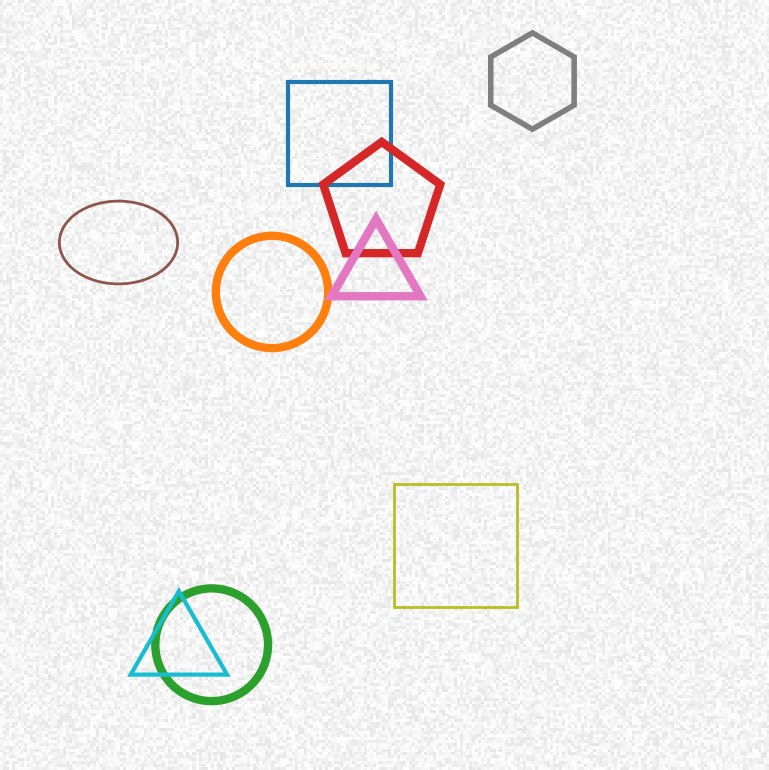[{"shape": "square", "thickness": 1.5, "radius": 0.34, "center": [0.441, 0.827]}, {"shape": "circle", "thickness": 3, "radius": 0.36, "center": [0.353, 0.621]}, {"shape": "circle", "thickness": 3, "radius": 0.37, "center": [0.275, 0.163]}, {"shape": "pentagon", "thickness": 3, "radius": 0.4, "center": [0.496, 0.736]}, {"shape": "oval", "thickness": 1, "radius": 0.38, "center": [0.154, 0.685]}, {"shape": "triangle", "thickness": 3, "radius": 0.33, "center": [0.488, 0.649]}, {"shape": "hexagon", "thickness": 2, "radius": 0.31, "center": [0.691, 0.895]}, {"shape": "square", "thickness": 1, "radius": 0.4, "center": [0.592, 0.292]}, {"shape": "triangle", "thickness": 1.5, "radius": 0.36, "center": [0.232, 0.16]}]